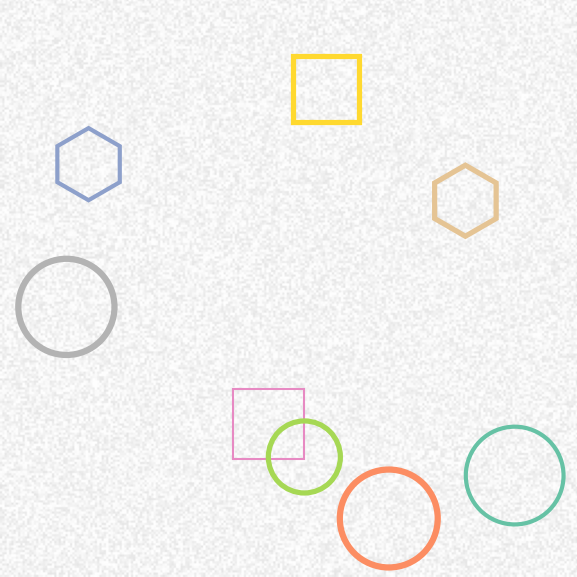[{"shape": "circle", "thickness": 2, "radius": 0.42, "center": [0.891, 0.176]}, {"shape": "circle", "thickness": 3, "radius": 0.42, "center": [0.673, 0.101]}, {"shape": "hexagon", "thickness": 2, "radius": 0.31, "center": [0.153, 0.715]}, {"shape": "square", "thickness": 1, "radius": 0.31, "center": [0.464, 0.265]}, {"shape": "circle", "thickness": 2.5, "radius": 0.31, "center": [0.527, 0.208]}, {"shape": "square", "thickness": 2.5, "radius": 0.29, "center": [0.565, 0.845]}, {"shape": "hexagon", "thickness": 2.5, "radius": 0.31, "center": [0.806, 0.652]}, {"shape": "circle", "thickness": 3, "radius": 0.42, "center": [0.115, 0.468]}]